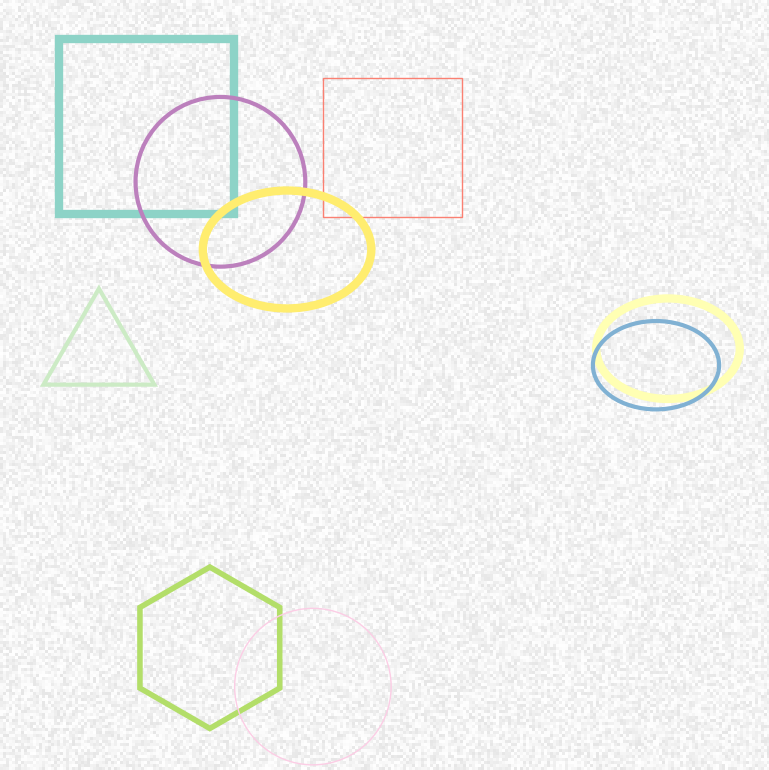[{"shape": "square", "thickness": 3, "radius": 0.57, "center": [0.191, 0.835]}, {"shape": "oval", "thickness": 3, "radius": 0.47, "center": [0.868, 0.547]}, {"shape": "square", "thickness": 0.5, "radius": 0.45, "center": [0.51, 0.809]}, {"shape": "oval", "thickness": 1.5, "radius": 0.41, "center": [0.852, 0.526]}, {"shape": "hexagon", "thickness": 2, "radius": 0.52, "center": [0.273, 0.159]}, {"shape": "circle", "thickness": 0.5, "radius": 0.51, "center": [0.406, 0.108]}, {"shape": "circle", "thickness": 1.5, "radius": 0.55, "center": [0.286, 0.764]}, {"shape": "triangle", "thickness": 1.5, "radius": 0.42, "center": [0.128, 0.542]}, {"shape": "oval", "thickness": 3, "radius": 0.55, "center": [0.373, 0.676]}]